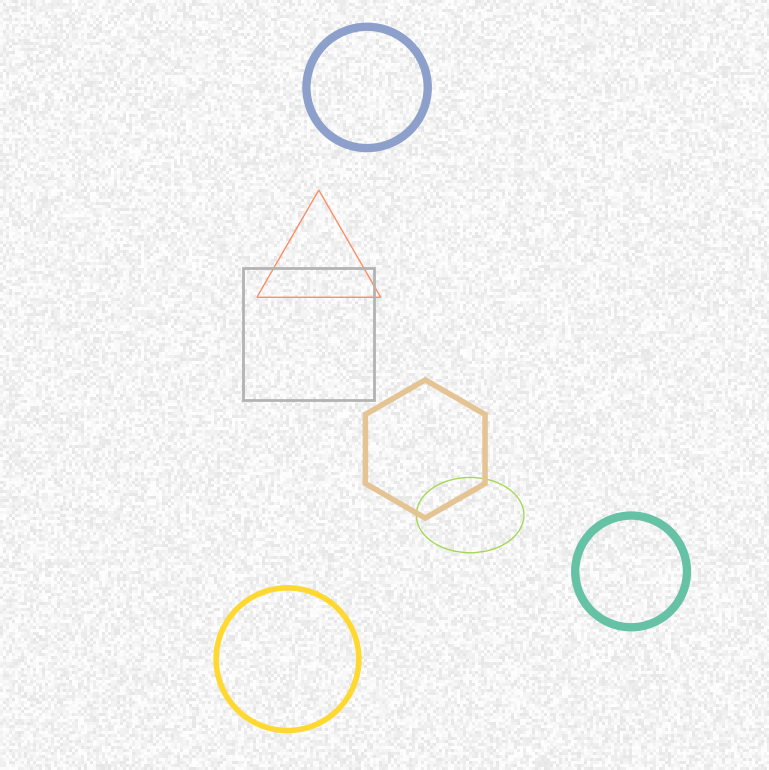[{"shape": "circle", "thickness": 3, "radius": 0.36, "center": [0.82, 0.258]}, {"shape": "triangle", "thickness": 0.5, "radius": 0.46, "center": [0.414, 0.66]}, {"shape": "circle", "thickness": 3, "radius": 0.39, "center": [0.477, 0.886]}, {"shape": "oval", "thickness": 0.5, "radius": 0.35, "center": [0.611, 0.331]}, {"shape": "circle", "thickness": 2, "radius": 0.46, "center": [0.373, 0.144]}, {"shape": "hexagon", "thickness": 2, "radius": 0.45, "center": [0.552, 0.417]}, {"shape": "square", "thickness": 1, "radius": 0.43, "center": [0.401, 0.566]}]